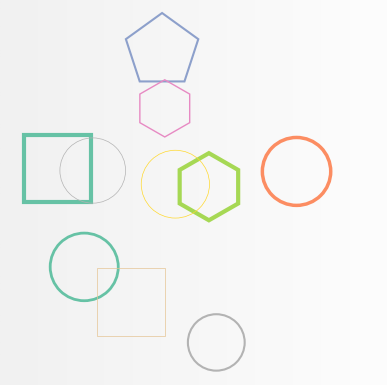[{"shape": "square", "thickness": 3, "radius": 0.43, "center": [0.148, 0.562]}, {"shape": "circle", "thickness": 2, "radius": 0.44, "center": [0.217, 0.307]}, {"shape": "circle", "thickness": 2.5, "radius": 0.44, "center": [0.765, 0.555]}, {"shape": "pentagon", "thickness": 1.5, "radius": 0.49, "center": [0.418, 0.868]}, {"shape": "hexagon", "thickness": 1, "radius": 0.37, "center": [0.425, 0.719]}, {"shape": "hexagon", "thickness": 3, "radius": 0.44, "center": [0.539, 0.515]}, {"shape": "circle", "thickness": 0.5, "radius": 0.44, "center": [0.453, 0.522]}, {"shape": "square", "thickness": 0.5, "radius": 0.44, "center": [0.338, 0.215]}, {"shape": "circle", "thickness": 0.5, "radius": 0.42, "center": [0.239, 0.557]}, {"shape": "circle", "thickness": 1.5, "radius": 0.37, "center": [0.558, 0.111]}]